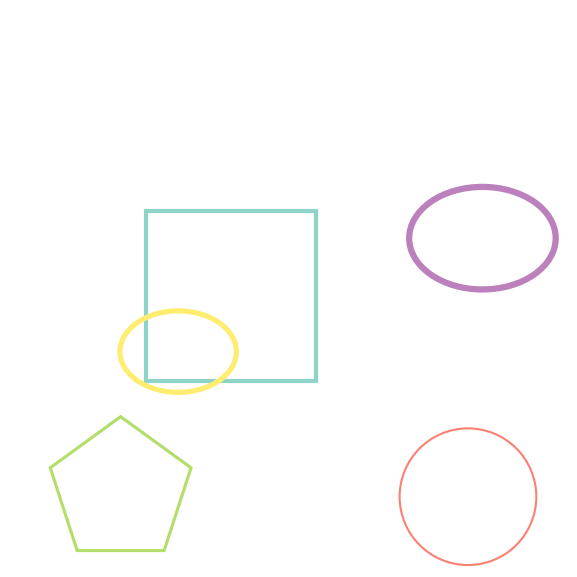[{"shape": "square", "thickness": 2, "radius": 0.73, "center": [0.4, 0.487]}, {"shape": "circle", "thickness": 1, "radius": 0.59, "center": [0.81, 0.139]}, {"shape": "pentagon", "thickness": 1.5, "radius": 0.64, "center": [0.209, 0.15]}, {"shape": "oval", "thickness": 3, "radius": 0.63, "center": [0.835, 0.587]}, {"shape": "oval", "thickness": 2.5, "radius": 0.5, "center": [0.309, 0.39]}]